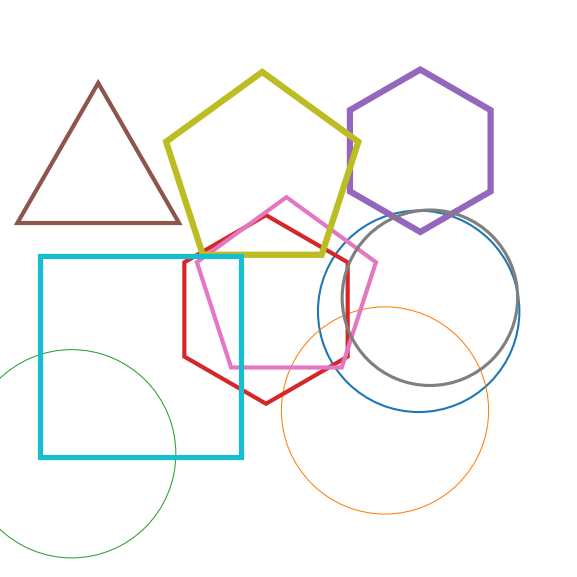[{"shape": "circle", "thickness": 1, "radius": 0.87, "center": [0.725, 0.46]}, {"shape": "circle", "thickness": 0.5, "radius": 0.9, "center": [0.667, 0.288]}, {"shape": "circle", "thickness": 0.5, "radius": 0.9, "center": [0.124, 0.213]}, {"shape": "hexagon", "thickness": 2, "radius": 0.82, "center": [0.461, 0.463]}, {"shape": "hexagon", "thickness": 3, "radius": 0.7, "center": [0.728, 0.738]}, {"shape": "triangle", "thickness": 2, "radius": 0.81, "center": [0.17, 0.694]}, {"shape": "pentagon", "thickness": 2, "radius": 0.82, "center": [0.496, 0.495]}, {"shape": "circle", "thickness": 1.5, "radius": 0.76, "center": [0.744, 0.484]}, {"shape": "pentagon", "thickness": 3, "radius": 0.88, "center": [0.454, 0.7]}, {"shape": "square", "thickness": 2.5, "radius": 0.87, "center": [0.243, 0.381]}]